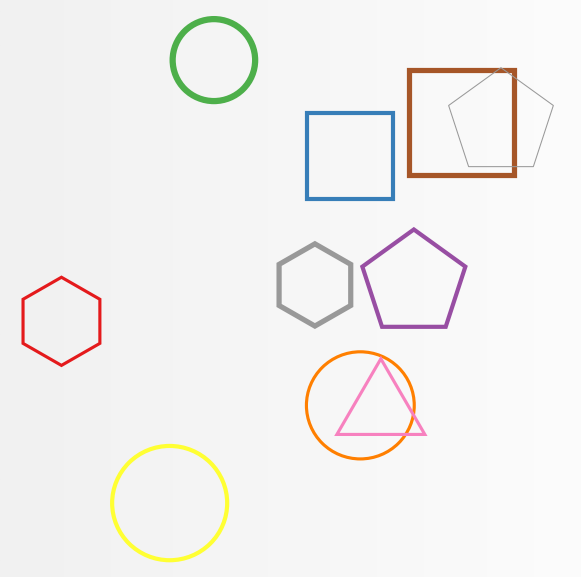[{"shape": "hexagon", "thickness": 1.5, "radius": 0.38, "center": [0.106, 0.443]}, {"shape": "square", "thickness": 2, "radius": 0.37, "center": [0.602, 0.729]}, {"shape": "circle", "thickness": 3, "radius": 0.35, "center": [0.368, 0.895]}, {"shape": "pentagon", "thickness": 2, "radius": 0.47, "center": [0.712, 0.509]}, {"shape": "circle", "thickness": 1.5, "radius": 0.46, "center": [0.62, 0.297]}, {"shape": "circle", "thickness": 2, "radius": 0.49, "center": [0.292, 0.128]}, {"shape": "square", "thickness": 2.5, "radius": 0.45, "center": [0.793, 0.787]}, {"shape": "triangle", "thickness": 1.5, "radius": 0.44, "center": [0.655, 0.291]}, {"shape": "pentagon", "thickness": 0.5, "radius": 0.47, "center": [0.862, 0.787]}, {"shape": "hexagon", "thickness": 2.5, "radius": 0.36, "center": [0.542, 0.506]}]